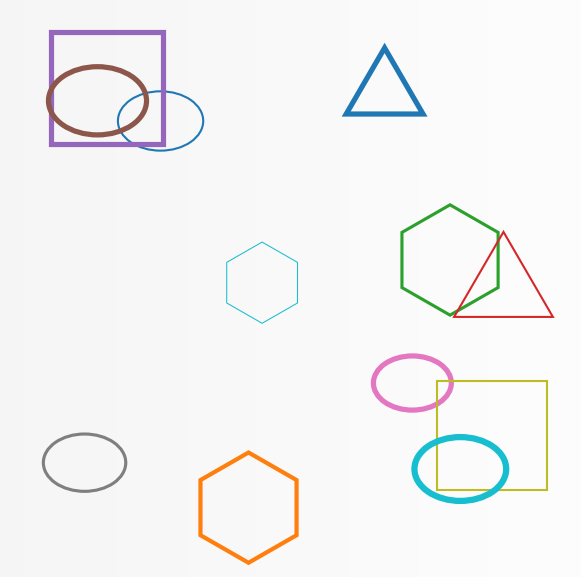[{"shape": "triangle", "thickness": 2.5, "radius": 0.38, "center": [0.662, 0.84]}, {"shape": "oval", "thickness": 1, "radius": 0.37, "center": [0.276, 0.79]}, {"shape": "hexagon", "thickness": 2, "radius": 0.48, "center": [0.428, 0.12]}, {"shape": "hexagon", "thickness": 1.5, "radius": 0.48, "center": [0.774, 0.549]}, {"shape": "triangle", "thickness": 1, "radius": 0.49, "center": [0.866, 0.499]}, {"shape": "square", "thickness": 2.5, "radius": 0.48, "center": [0.184, 0.847]}, {"shape": "oval", "thickness": 2.5, "radius": 0.42, "center": [0.168, 0.825]}, {"shape": "oval", "thickness": 2.5, "radius": 0.33, "center": [0.709, 0.336]}, {"shape": "oval", "thickness": 1.5, "radius": 0.35, "center": [0.145, 0.198]}, {"shape": "square", "thickness": 1, "radius": 0.47, "center": [0.846, 0.245]}, {"shape": "hexagon", "thickness": 0.5, "radius": 0.35, "center": [0.451, 0.51]}, {"shape": "oval", "thickness": 3, "radius": 0.39, "center": [0.792, 0.187]}]